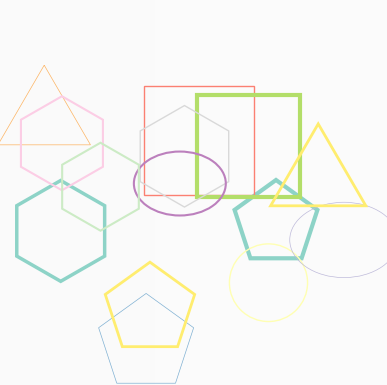[{"shape": "pentagon", "thickness": 3, "radius": 0.56, "center": [0.712, 0.42]}, {"shape": "hexagon", "thickness": 2.5, "radius": 0.65, "center": [0.157, 0.4]}, {"shape": "circle", "thickness": 1, "radius": 0.5, "center": [0.693, 0.266]}, {"shape": "oval", "thickness": 0.5, "radius": 0.7, "center": [0.888, 0.377]}, {"shape": "square", "thickness": 1, "radius": 0.71, "center": [0.514, 0.636]}, {"shape": "pentagon", "thickness": 0.5, "radius": 0.64, "center": [0.377, 0.109]}, {"shape": "triangle", "thickness": 0.5, "radius": 0.69, "center": [0.114, 0.693]}, {"shape": "square", "thickness": 3, "radius": 0.66, "center": [0.641, 0.62]}, {"shape": "hexagon", "thickness": 1.5, "radius": 0.61, "center": [0.16, 0.628]}, {"shape": "hexagon", "thickness": 1, "radius": 0.66, "center": [0.476, 0.594]}, {"shape": "oval", "thickness": 1.5, "radius": 0.59, "center": [0.464, 0.523]}, {"shape": "hexagon", "thickness": 1.5, "radius": 0.57, "center": [0.259, 0.515]}, {"shape": "pentagon", "thickness": 2, "radius": 0.61, "center": [0.387, 0.198]}, {"shape": "triangle", "thickness": 2, "radius": 0.71, "center": [0.821, 0.536]}]